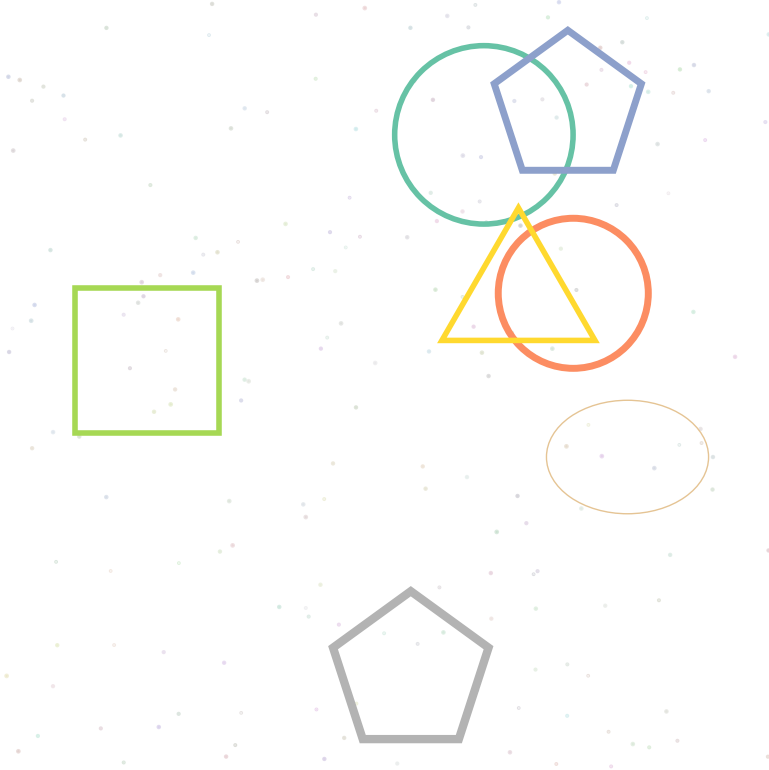[{"shape": "circle", "thickness": 2, "radius": 0.58, "center": [0.628, 0.825]}, {"shape": "circle", "thickness": 2.5, "radius": 0.49, "center": [0.745, 0.619]}, {"shape": "pentagon", "thickness": 2.5, "radius": 0.5, "center": [0.737, 0.86]}, {"shape": "square", "thickness": 2, "radius": 0.47, "center": [0.191, 0.532]}, {"shape": "triangle", "thickness": 2, "radius": 0.57, "center": [0.673, 0.615]}, {"shape": "oval", "thickness": 0.5, "radius": 0.53, "center": [0.815, 0.406]}, {"shape": "pentagon", "thickness": 3, "radius": 0.53, "center": [0.533, 0.126]}]